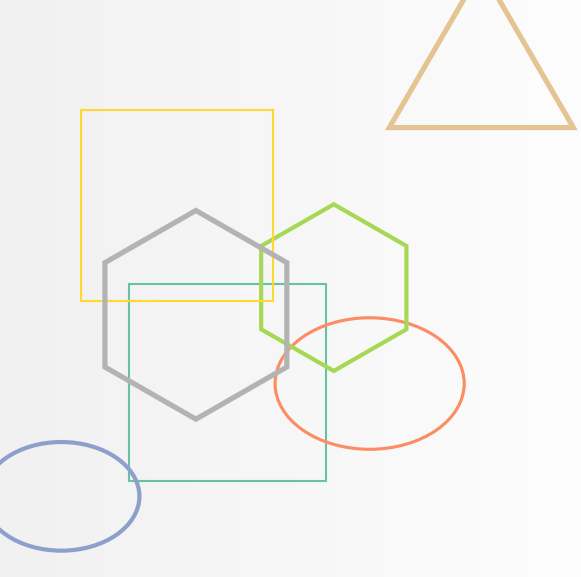[{"shape": "square", "thickness": 1, "radius": 0.85, "center": [0.391, 0.337]}, {"shape": "oval", "thickness": 1.5, "radius": 0.81, "center": [0.636, 0.335]}, {"shape": "oval", "thickness": 2, "radius": 0.67, "center": [0.105, 0.14]}, {"shape": "hexagon", "thickness": 2, "radius": 0.72, "center": [0.574, 0.501]}, {"shape": "square", "thickness": 1, "radius": 0.83, "center": [0.305, 0.644]}, {"shape": "triangle", "thickness": 2.5, "radius": 0.91, "center": [0.828, 0.87]}, {"shape": "hexagon", "thickness": 2.5, "radius": 0.9, "center": [0.337, 0.454]}]